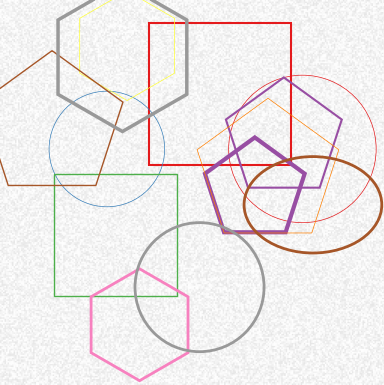[{"shape": "square", "thickness": 1.5, "radius": 0.92, "center": [0.571, 0.756]}, {"shape": "circle", "thickness": 0.5, "radius": 0.96, "center": [0.785, 0.613]}, {"shape": "circle", "thickness": 0.5, "radius": 0.75, "center": [0.278, 0.613]}, {"shape": "square", "thickness": 1, "radius": 0.79, "center": [0.3, 0.389]}, {"shape": "pentagon", "thickness": 1.5, "radius": 0.79, "center": [0.737, 0.641]}, {"shape": "pentagon", "thickness": 3, "radius": 0.68, "center": [0.662, 0.507]}, {"shape": "pentagon", "thickness": 0.5, "radius": 0.97, "center": [0.696, 0.551]}, {"shape": "hexagon", "thickness": 0.5, "radius": 0.71, "center": [0.33, 0.881]}, {"shape": "pentagon", "thickness": 1, "radius": 0.97, "center": [0.135, 0.675]}, {"shape": "oval", "thickness": 2, "radius": 0.89, "center": [0.813, 0.468]}, {"shape": "hexagon", "thickness": 2, "radius": 0.73, "center": [0.362, 0.157]}, {"shape": "circle", "thickness": 2, "radius": 0.84, "center": [0.518, 0.254]}, {"shape": "hexagon", "thickness": 2.5, "radius": 0.97, "center": [0.318, 0.852]}]